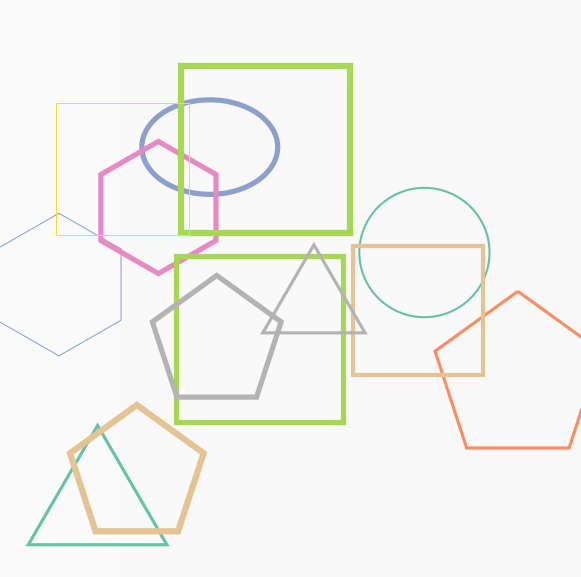[{"shape": "triangle", "thickness": 1.5, "radius": 0.69, "center": [0.168, 0.125]}, {"shape": "circle", "thickness": 1, "radius": 0.56, "center": [0.73, 0.562]}, {"shape": "pentagon", "thickness": 1.5, "radius": 0.75, "center": [0.891, 0.345]}, {"shape": "oval", "thickness": 2.5, "radius": 0.58, "center": [0.361, 0.744]}, {"shape": "hexagon", "thickness": 0.5, "radius": 0.62, "center": [0.101, 0.506]}, {"shape": "hexagon", "thickness": 2.5, "radius": 0.57, "center": [0.273, 0.64]}, {"shape": "square", "thickness": 2.5, "radius": 0.72, "center": [0.446, 0.412]}, {"shape": "square", "thickness": 3, "radius": 0.73, "center": [0.457, 0.74]}, {"shape": "square", "thickness": 0.5, "radius": 0.57, "center": [0.211, 0.706]}, {"shape": "pentagon", "thickness": 3, "radius": 0.6, "center": [0.235, 0.177]}, {"shape": "square", "thickness": 2, "radius": 0.56, "center": [0.719, 0.462]}, {"shape": "triangle", "thickness": 1.5, "radius": 0.51, "center": [0.54, 0.474]}, {"shape": "pentagon", "thickness": 2.5, "radius": 0.58, "center": [0.373, 0.406]}]